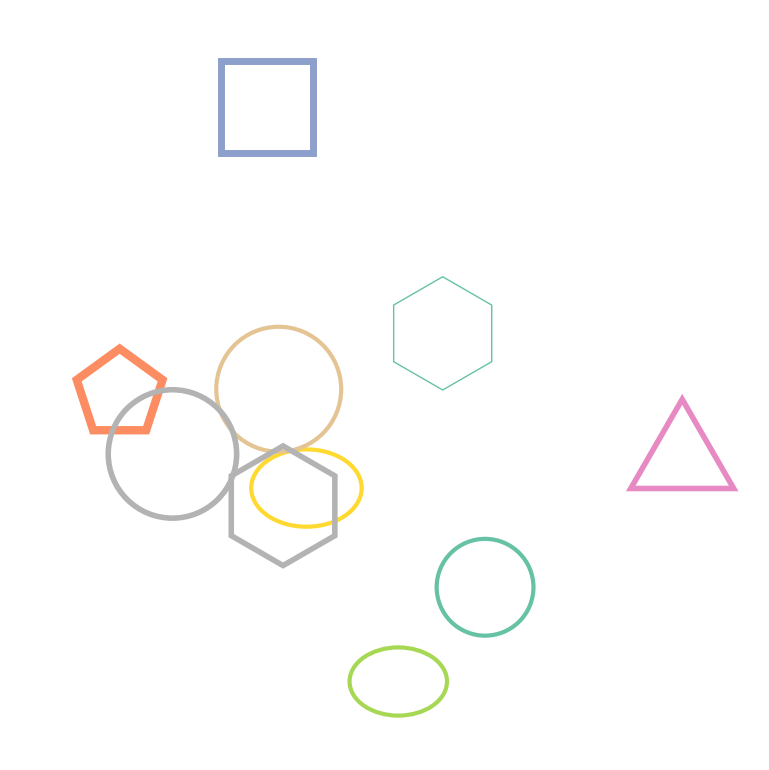[{"shape": "hexagon", "thickness": 0.5, "radius": 0.37, "center": [0.575, 0.567]}, {"shape": "circle", "thickness": 1.5, "radius": 0.31, "center": [0.63, 0.237]}, {"shape": "pentagon", "thickness": 3, "radius": 0.29, "center": [0.155, 0.489]}, {"shape": "square", "thickness": 2.5, "radius": 0.3, "center": [0.347, 0.861]}, {"shape": "triangle", "thickness": 2, "radius": 0.39, "center": [0.886, 0.404]}, {"shape": "oval", "thickness": 1.5, "radius": 0.32, "center": [0.517, 0.115]}, {"shape": "oval", "thickness": 1.5, "radius": 0.36, "center": [0.398, 0.366]}, {"shape": "circle", "thickness": 1.5, "radius": 0.41, "center": [0.362, 0.495]}, {"shape": "circle", "thickness": 2, "radius": 0.42, "center": [0.224, 0.41]}, {"shape": "hexagon", "thickness": 2, "radius": 0.39, "center": [0.368, 0.343]}]